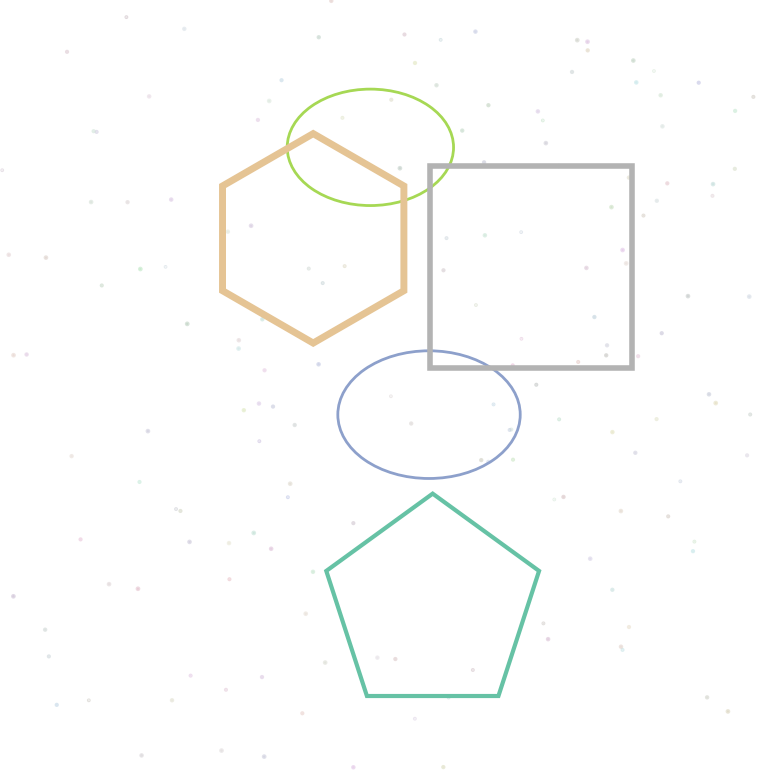[{"shape": "pentagon", "thickness": 1.5, "radius": 0.73, "center": [0.562, 0.214]}, {"shape": "oval", "thickness": 1, "radius": 0.59, "center": [0.557, 0.462]}, {"shape": "oval", "thickness": 1, "radius": 0.54, "center": [0.481, 0.809]}, {"shape": "hexagon", "thickness": 2.5, "radius": 0.68, "center": [0.407, 0.69]}, {"shape": "square", "thickness": 2, "radius": 0.66, "center": [0.69, 0.653]}]